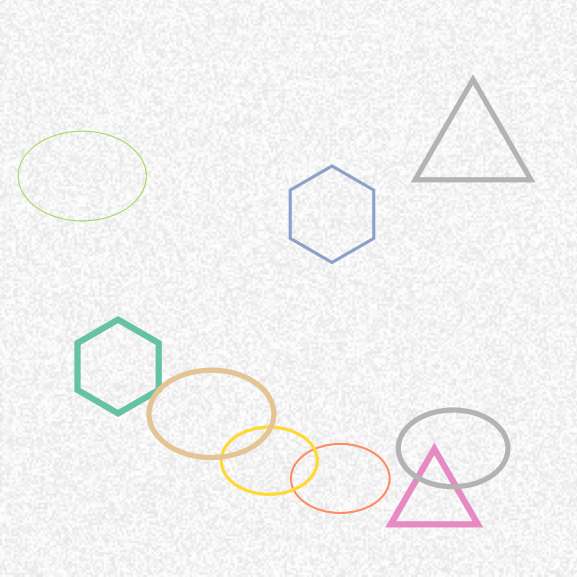[{"shape": "hexagon", "thickness": 3, "radius": 0.41, "center": [0.204, 0.364]}, {"shape": "oval", "thickness": 1, "radius": 0.43, "center": [0.589, 0.171]}, {"shape": "hexagon", "thickness": 1.5, "radius": 0.42, "center": [0.575, 0.628]}, {"shape": "triangle", "thickness": 3, "radius": 0.44, "center": [0.752, 0.135]}, {"shape": "oval", "thickness": 0.5, "radius": 0.55, "center": [0.142, 0.694]}, {"shape": "oval", "thickness": 1.5, "radius": 0.42, "center": [0.466, 0.201]}, {"shape": "oval", "thickness": 2.5, "radius": 0.54, "center": [0.366, 0.282]}, {"shape": "triangle", "thickness": 2.5, "radius": 0.58, "center": [0.819, 0.746]}, {"shape": "oval", "thickness": 2.5, "radius": 0.47, "center": [0.785, 0.223]}]